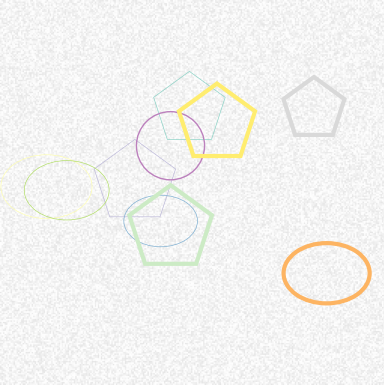[{"shape": "pentagon", "thickness": 0.5, "radius": 0.49, "center": [0.492, 0.717]}, {"shape": "oval", "thickness": 0.5, "radius": 0.59, "center": [0.121, 0.515]}, {"shape": "pentagon", "thickness": 0.5, "radius": 0.56, "center": [0.35, 0.527]}, {"shape": "oval", "thickness": 0.5, "radius": 0.48, "center": [0.417, 0.426]}, {"shape": "oval", "thickness": 3, "radius": 0.56, "center": [0.848, 0.29]}, {"shape": "oval", "thickness": 0.5, "radius": 0.55, "center": [0.173, 0.506]}, {"shape": "pentagon", "thickness": 3, "radius": 0.42, "center": [0.815, 0.717]}, {"shape": "circle", "thickness": 1, "radius": 0.44, "center": [0.443, 0.621]}, {"shape": "pentagon", "thickness": 3, "radius": 0.56, "center": [0.443, 0.406]}, {"shape": "pentagon", "thickness": 3, "radius": 0.52, "center": [0.564, 0.679]}]